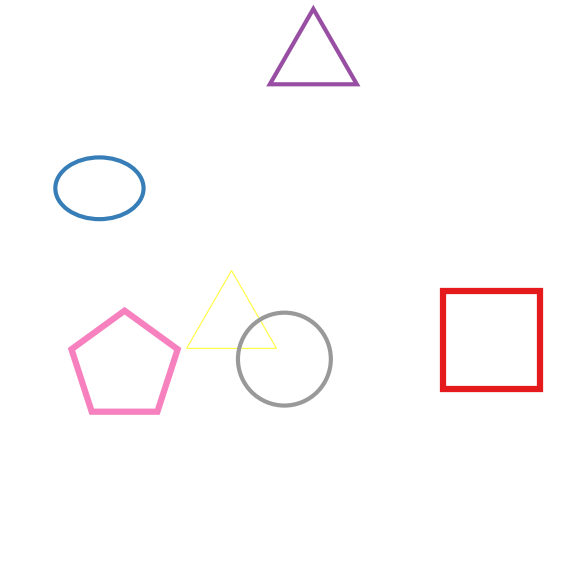[{"shape": "square", "thickness": 3, "radius": 0.42, "center": [0.851, 0.411]}, {"shape": "oval", "thickness": 2, "radius": 0.38, "center": [0.172, 0.673]}, {"shape": "triangle", "thickness": 2, "radius": 0.44, "center": [0.543, 0.897]}, {"shape": "triangle", "thickness": 0.5, "radius": 0.45, "center": [0.401, 0.441]}, {"shape": "pentagon", "thickness": 3, "radius": 0.48, "center": [0.216, 0.364]}, {"shape": "circle", "thickness": 2, "radius": 0.4, "center": [0.492, 0.377]}]